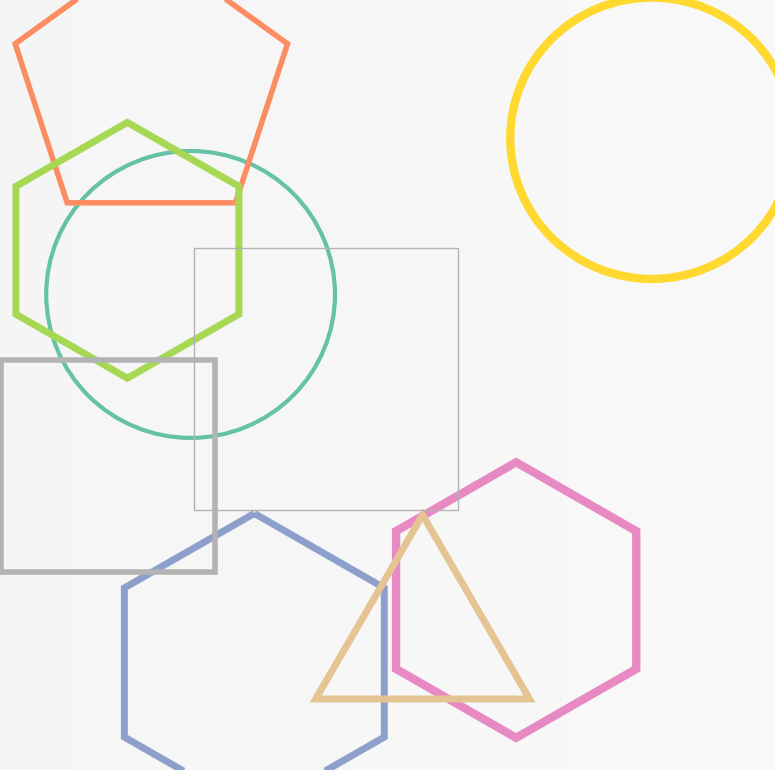[{"shape": "circle", "thickness": 1.5, "radius": 0.93, "center": [0.246, 0.618]}, {"shape": "pentagon", "thickness": 2, "radius": 0.92, "center": [0.195, 0.886]}, {"shape": "hexagon", "thickness": 2.5, "radius": 0.97, "center": [0.328, 0.14]}, {"shape": "hexagon", "thickness": 3, "radius": 0.89, "center": [0.666, 0.221]}, {"shape": "hexagon", "thickness": 2.5, "radius": 0.83, "center": [0.164, 0.675]}, {"shape": "circle", "thickness": 3, "radius": 0.91, "center": [0.841, 0.82]}, {"shape": "triangle", "thickness": 2.5, "radius": 0.8, "center": [0.545, 0.172]}, {"shape": "square", "thickness": 0.5, "radius": 0.85, "center": [0.42, 0.508]}, {"shape": "square", "thickness": 2, "radius": 0.69, "center": [0.14, 0.395]}]